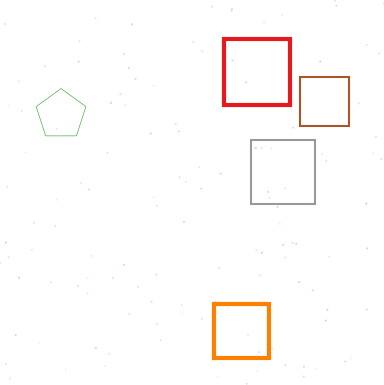[{"shape": "square", "thickness": 3, "radius": 0.43, "center": [0.667, 0.814]}, {"shape": "pentagon", "thickness": 0.5, "radius": 0.34, "center": [0.159, 0.702]}, {"shape": "square", "thickness": 3, "radius": 0.35, "center": [0.627, 0.14]}, {"shape": "square", "thickness": 1.5, "radius": 0.32, "center": [0.843, 0.737]}, {"shape": "square", "thickness": 1.5, "radius": 0.42, "center": [0.736, 0.554]}]